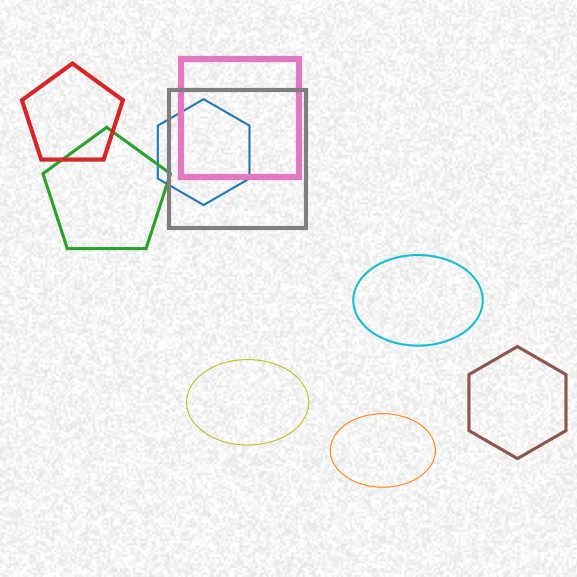[{"shape": "hexagon", "thickness": 1, "radius": 0.46, "center": [0.353, 0.736]}, {"shape": "oval", "thickness": 0.5, "radius": 0.45, "center": [0.663, 0.219]}, {"shape": "pentagon", "thickness": 1.5, "radius": 0.58, "center": [0.185, 0.663]}, {"shape": "pentagon", "thickness": 2, "radius": 0.46, "center": [0.125, 0.797]}, {"shape": "hexagon", "thickness": 1.5, "radius": 0.49, "center": [0.896, 0.302]}, {"shape": "square", "thickness": 3, "radius": 0.51, "center": [0.415, 0.795]}, {"shape": "square", "thickness": 2, "radius": 0.59, "center": [0.411, 0.724]}, {"shape": "oval", "thickness": 0.5, "radius": 0.53, "center": [0.429, 0.302]}, {"shape": "oval", "thickness": 1, "radius": 0.56, "center": [0.724, 0.479]}]